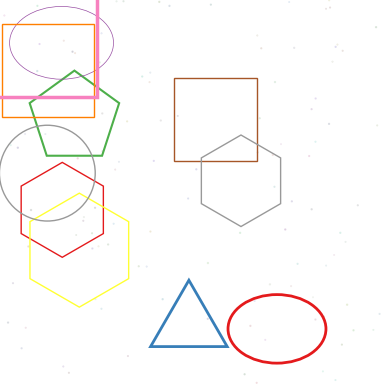[{"shape": "oval", "thickness": 2, "radius": 0.64, "center": [0.719, 0.146]}, {"shape": "hexagon", "thickness": 1, "radius": 0.62, "center": [0.162, 0.455]}, {"shape": "triangle", "thickness": 2, "radius": 0.57, "center": [0.491, 0.157]}, {"shape": "pentagon", "thickness": 1.5, "radius": 0.61, "center": [0.193, 0.694]}, {"shape": "oval", "thickness": 0.5, "radius": 0.67, "center": [0.16, 0.889]}, {"shape": "square", "thickness": 1, "radius": 0.6, "center": [0.125, 0.817]}, {"shape": "hexagon", "thickness": 1, "radius": 0.74, "center": [0.206, 0.35]}, {"shape": "square", "thickness": 1, "radius": 0.54, "center": [0.559, 0.691]}, {"shape": "square", "thickness": 2.5, "radius": 0.65, "center": [0.122, 0.877]}, {"shape": "circle", "thickness": 1, "radius": 0.62, "center": [0.123, 0.55]}, {"shape": "hexagon", "thickness": 1, "radius": 0.59, "center": [0.626, 0.53]}]